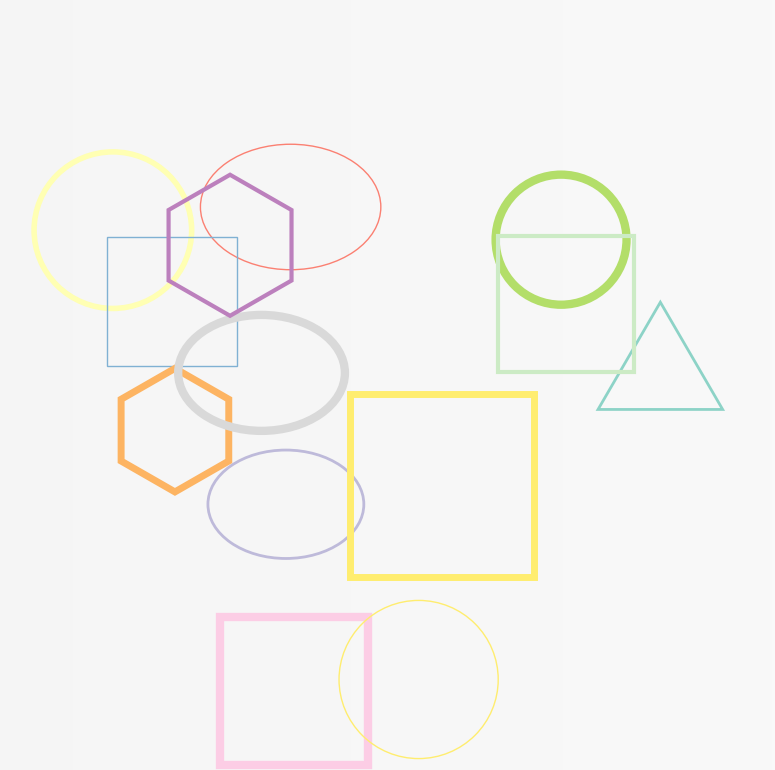[{"shape": "triangle", "thickness": 1, "radius": 0.46, "center": [0.852, 0.515]}, {"shape": "circle", "thickness": 2, "radius": 0.51, "center": [0.146, 0.701]}, {"shape": "oval", "thickness": 1, "radius": 0.5, "center": [0.369, 0.345]}, {"shape": "oval", "thickness": 0.5, "radius": 0.58, "center": [0.375, 0.731]}, {"shape": "square", "thickness": 0.5, "radius": 0.42, "center": [0.222, 0.608]}, {"shape": "hexagon", "thickness": 2.5, "radius": 0.4, "center": [0.226, 0.441]}, {"shape": "circle", "thickness": 3, "radius": 0.42, "center": [0.724, 0.689]}, {"shape": "square", "thickness": 3, "radius": 0.48, "center": [0.379, 0.102]}, {"shape": "oval", "thickness": 3, "radius": 0.54, "center": [0.337, 0.516]}, {"shape": "hexagon", "thickness": 1.5, "radius": 0.46, "center": [0.297, 0.681]}, {"shape": "square", "thickness": 1.5, "radius": 0.44, "center": [0.73, 0.605]}, {"shape": "circle", "thickness": 0.5, "radius": 0.51, "center": [0.54, 0.118]}, {"shape": "square", "thickness": 2.5, "radius": 0.59, "center": [0.57, 0.37]}]